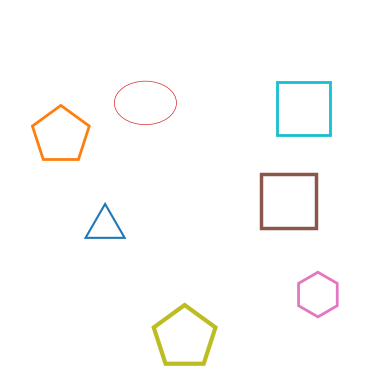[{"shape": "triangle", "thickness": 1.5, "radius": 0.29, "center": [0.273, 0.412]}, {"shape": "pentagon", "thickness": 2, "radius": 0.39, "center": [0.158, 0.649]}, {"shape": "oval", "thickness": 0.5, "radius": 0.4, "center": [0.378, 0.733]}, {"shape": "square", "thickness": 2.5, "radius": 0.35, "center": [0.749, 0.478]}, {"shape": "hexagon", "thickness": 2, "radius": 0.29, "center": [0.826, 0.235]}, {"shape": "pentagon", "thickness": 3, "radius": 0.42, "center": [0.48, 0.123]}, {"shape": "square", "thickness": 2, "radius": 0.34, "center": [0.788, 0.718]}]